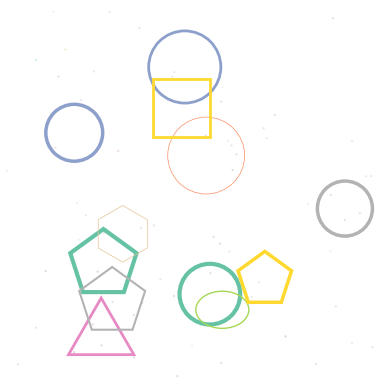[{"shape": "circle", "thickness": 3, "radius": 0.39, "center": [0.545, 0.236]}, {"shape": "pentagon", "thickness": 3, "radius": 0.45, "center": [0.269, 0.315]}, {"shape": "circle", "thickness": 0.5, "radius": 0.5, "center": [0.536, 0.596]}, {"shape": "circle", "thickness": 2, "radius": 0.47, "center": [0.48, 0.826]}, {"shape": "circle", "thickness": 2.5, "radius": 0.37, "center": [0.193, 0.655]}, {"shape": "triangle", "thickness": 2, "radius": 0.49, "center": [0.263, 0.128]}, {"shape": "oval", "thickness": 1, "radius": 0.34, "center": [0.578, 0.195]}, {"shape": "square", "thickness": 2, "radius": 0.37, "center": [0.472, 0.719]}, {"shape": "pentagon", "thickness": 2.5, "radius": 0.37, "center": [0.688, 0.274]}, {"shape": "hexagon", "thickness": 0.5, "radius": 0.37, "center": [0.319, 0.393]}, {"shape": "pentagon", "thickness": 1.5, "radius": 0.45, "center": [0.291, 0.216]}, {"shape": "circle", "thickness": 2.5, "radius": 0.36, "center": [0.896, 0.458]}]